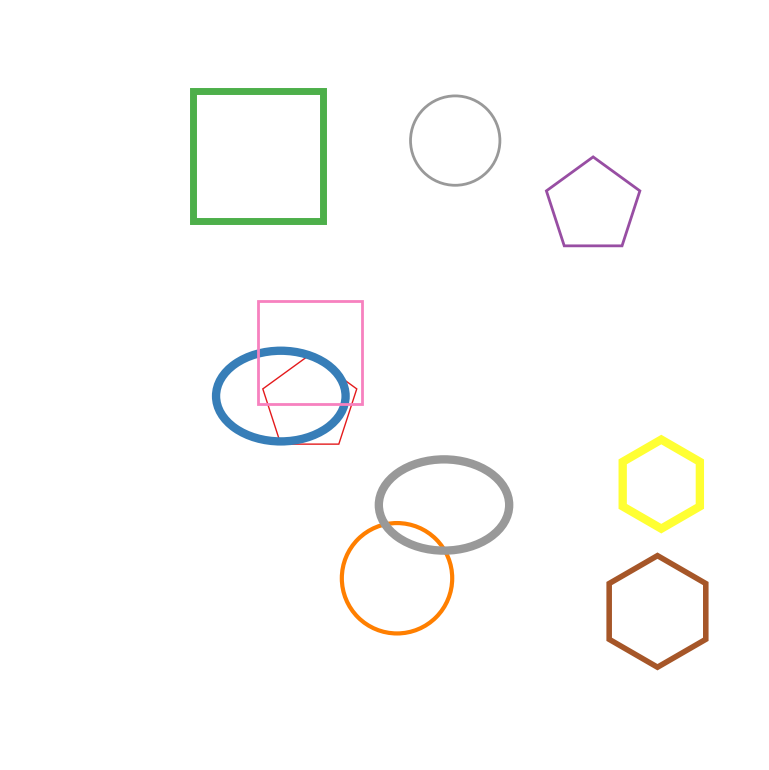[{"shape": "pentagon", "thickness": 0.5, "radius": 0.32, "center": [0.402, 0.475]}, {"shape": "oval", "thickness": 3, "radius": 0.42, "center": [0.365, 0.486]}, {"shape": "square", "thickness": 2.5, "radius": 0.42, "center": [0.335, 0.798]}, {"shape": "pentagon", "thickness": 1, "radius": 0.32, "center": [0.77, 0.732]}, {"shape": "circle", "thickness": 1.5, "radius": 0.36, "center": [0.516, 0.249]}, {"shape": "hexagon", "thickness": 3, "radius": 0.29, "center": [0.859, 0.371]}, {"shape": "hexagon", "thickness": 2, "radius": 0.36, "center": [0.854, 0.206]}, {"shape": "square", "thickness": 1, "radius": 0.34, "center": [0.403, 0.542]}, {"shape": "circle", "thickness": 1, "radius": 0.29, "center": [0.591, 0.817]}, {"shape": "oval", "thickness": 3, "radius": 0.42, "center": [0.577, 0.344]}]